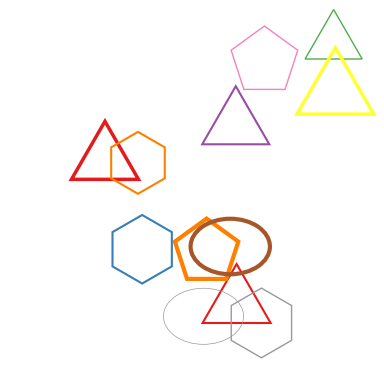[{"shape": "triangle", "thickness": 2.5, "radius": 0.5, "center": [0.273, 0.584]}, {"shape": "triangle", "thickness": 1.5, "radius": 0.51, "center": [0.615, 0.212]}, {"shape": "hexagon", "thickness": 1.5, "radius": 0.45, "center": [0.369, 0.353]}, {"shape": "triangle", "thickness": 1, "radius": 0.43, "center": [0.867, 0.89]}, {"shape": "triangle", "thickness": 1.5, "radius": 0.5, "center": [0.612, 0.676]}, {"shape": "pentagon", "thickness": 3, "radius": 0.43, "center": [0.537, 0.346]}, {"shape": "hexagon", "thickness": 1.5, "radius": 0.4, "center": [0.358, 0.577]}, {"shape": "triangle", "thickness": 2.5, "radius": 0.57, "center": [0.871, 0.761]}, {"shape": "oval", "thickness": 3, "radius": 0.52, "center": [0.598, 0.36]}, {"shape": "pentagon", "thickness": 1, "radius": 0.45, "center": [0.687, 0.841]}, {"shape": "oval", "thickness": 0.5, "radius": 0.52, "center": [0.529, 0.178]}, {"shape": "hexagon", "thickness": 1, "radius": 0.45, "center": [0.679, 0.161]}]